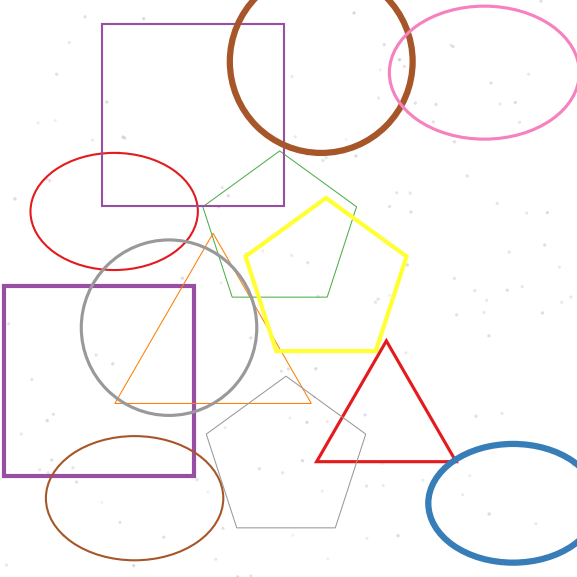[{"shape": "triangle", "thickness": 1.5, "radius": 0.7, "center": [0.669, 0.269]}, {"shape": "oval", "thickness": 1, "radius": 0.72, "center": [0.198, 0.633]}, {"shape": "oval", "thickness": 3, "radius": 0.73, "center": [0.889, 0.128]}, {"shape": "pentagon", "thickness": 0.5, "radius": 0.7, "center": [0.484, 0.598]}, {"shape": "square", "thickness": 1, "radius": 0.79, "center": [0.334, 0.801]}, {"shape": "square", "thickness": 2, "radius": 0.82, "center": [0.171, 0.34]}, {"shape": "triangle", "thickness": 0.5, "radius": 0.98, "center": [0.369, 0.399]}, {"shape": "pentagon", "thickness": 2, "radius": 0.73, "center": [0.565, 0.51]}, {"shape": "oval", "thickness": 1, "radius": 0.77, "center": [0.233, 0.136]}, {"shape": "circle", "thickness": 3, "radius": 0.79, "center": [0.556, 0.893]}, {"shape": "oval", "thickness": 1.5, "radius": 0.82, "center": [0.839, 0.873]}, {"shape": "circle", "thickness": 1.5, "radius": 0.76, "center": [0.293, 0.432]}, {"shape": "pentagon", "thickness": 0.5, "radius": 0.73, "center": [0.495, 0.203]}]